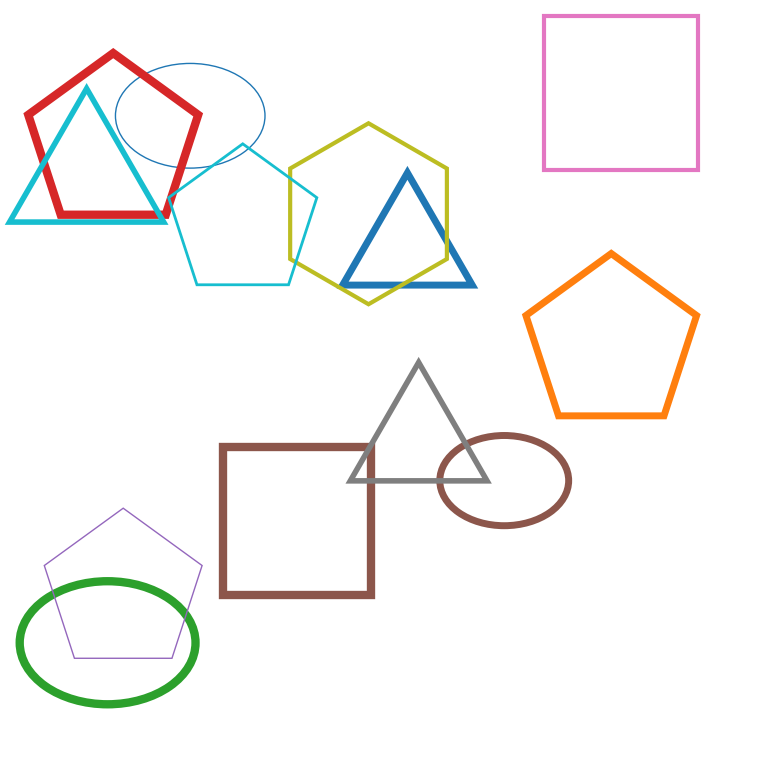[{"shape": "oval", "thickness": 0.5, "radius": 0.49, "center": [0.247, 0.85]}, {"shape": "triangle", "thickness": 2.5, "radius": 0.49, "center": [0.529, 0.678]}, {"shape": "pentagon", "thickness": 2.5, "radius": 0.58, "center": [0.794, 0.554]}, {"shape": "oval", "thickness": 3, "radius": 0.57, "center": [0.14, 0.165]}, {"shape": "pentagon", "thickness": 3, "radius": 0.58, "center": [0.147, 0.815]}, {"shape": "pentagon", "thickness": 0.5, "radius": 0.54, "center": [0.16, 0.232]}, {"shape": "square", "thickness": 3, "radius": 0.48, "center": [0.385, 0.323]}, {"shape": "oval", "thickness": 2.5, "radius": 0.42, "center": [0.655, 0.376]}, {"shape": "square", "thickness": 1.5, "radius": 0.5, "center": [0.806, 0.879]}, {"shape": "triangle", "thickness": 2, "radius": 0.51, "center": [0.544, 0.427]}, {"shape": "hexagon", "thickness": 1.5, "radius": 0.59, "center": [0.479, 0.722]}, {"shape": "triangle", "thickness": 2, "radius": 0.58, "center": [0.112, 0.769]}, {"shape": "pentagon", "thickness": 1, "radius": 0.51, "center": [0.315, 0.712]}]